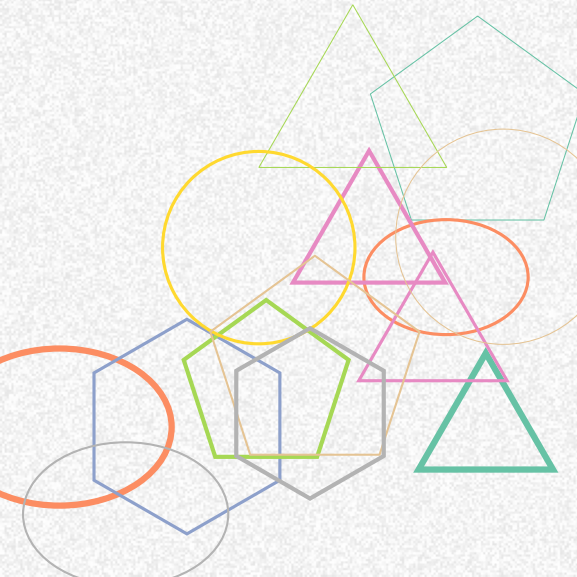[{"shape": "triangle", "thickness": 3, "radius": 0.67, "center": [0.841, 0.253]}, {"shape": "pentagon", "thickness": 0.5, "radius": 0.98, "center": [0.827, 0.776]}, {"shape": "oval", "thickness": 3, "radius": 0.97, "center": [0.103, 0.26]}, {"shape": "oval", "thickness": 1.5, "radius": 0.71, "center": [0.772, 0.519]}, {"shape": "hexagon", "thickness": 1.5, "radius": 0.93, "center": [0.324, 0.26]}, {"shape": "triangle", "thickness": 2, "radius": 0.76, "center": [0.639, 0.586]}, {"shape": "triangle", "thickness": 1.5, "radius": 0.74, "center": [0.75, 0.414]}, {"shape": "pentagon", "thickness": 2, "radius": 0.75, "center": [0.461, 0.329]}, {"shape": "triangle", "thickness": 0.5, "radius": 0.94, "center": [0.611, 0.803]}, {"shape": "circle", "thickness": 1.5, "radius": 0.83, "center": [0.448, 0.57]}, {"shape": "circle", "thickness": 0.5, "radius": 0.93, "center": [0.872, 0.589]}, {"shape": "pentagon", "thickness": 1, "radius": 0.95, "center": [0.545, 0.366]}, {"shape": "oval", "thickness": 1, "radius": 0.89, "center": [0.218, 0.109]}, {"shape": "hexagon", "thickness": 2, "radius": 0.74, "center": [0.537, 0.283]}]